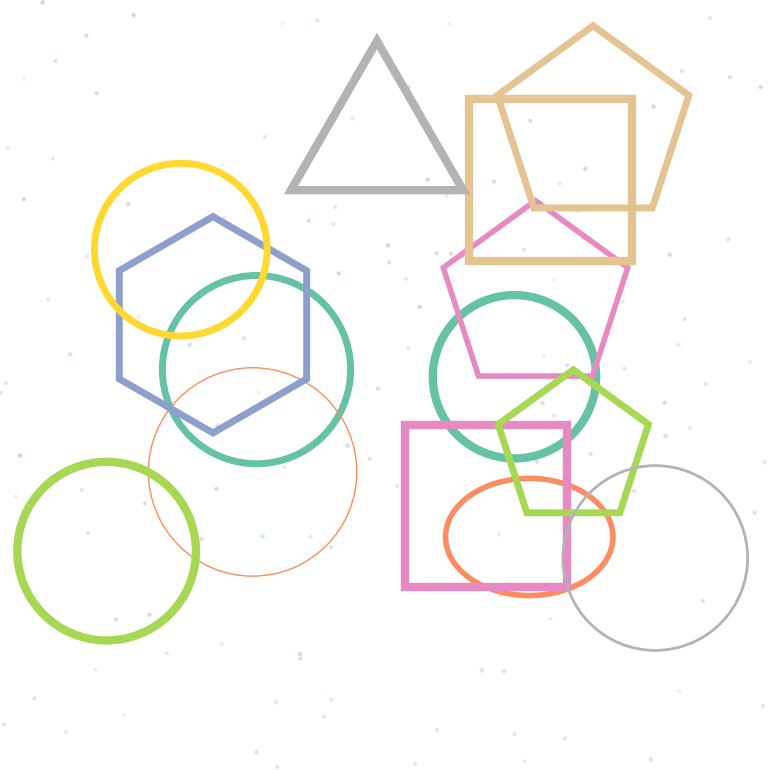[{"shape": "circle", "thickness": 2.5, "radius": 0.61, "center": [0.333, 0.52]}, {"shape": "circle", "thickness": 3, "radius": 0.53, "center": [0.668, 0.511]}, {"shape": "oval", "thickness": 2, "radius": 0.54, "center": [0.687, 0.303]}, {"shape": "circle", "thickness": 0.5, "radius": 0.68, "center": [0.328, 0.387]}, {"shape": "hexagon", "thickness": 2.5, "radius": 0.7, "center": [0.277, 0.578]}, {"shape": "square", "thickness": 3, "radius": 0.53, "center": [0.631, 0.343]}, {"shape": "pentagon", "thickness": 2, "radius": 0.63, "center": [0.695, 0.613]}, {"shape": "circle", "thickness": 3, "radius": 0.58, "center": [0.138, 0.284]}, {"shape": "pentagon", "thickness": 2.5, "radius": 0.51, "center": [0.745, 0.417]}, {"shape": "circle", "thickness": 2.5, "radius": 0.56, "center": [0.235, 0.676]}, {"shape": "square", "thickness": 3, "radius": 0.53, "center": [0.715, 0.766]}, {"shape": "pentagon", "thickness": 2.5, "radius": 0.65, "center": [0.77, 0.836]}, {"shape": "circle", "thickness": 1, "radius": 0.6, "center": [0.851, 0.275]}, {"shape": "triangle", "thickness": 3, "radius": 0.65, "center": [0.49, 0.818]}]